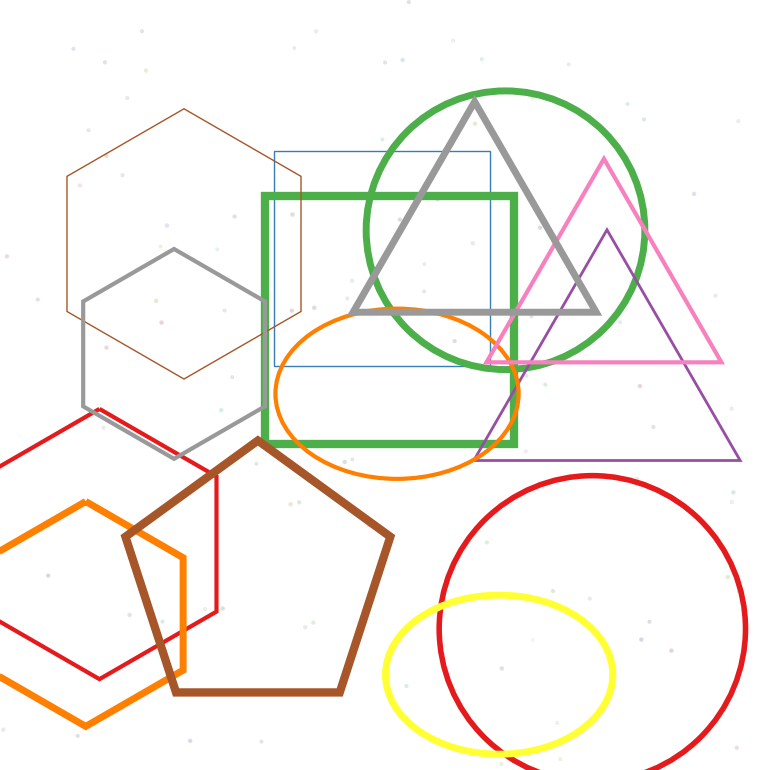[{"shape": "hexagon", "thickness": 1.5, "radius": 0.88, "center": [0.129, 0.293]}, {"shape": "circle", "thickness": 2, "radius": 0.99, "center": [0.769, 0.183]}, {"shape": "square", "thickness": 0.5, "radius": 0.7, "center": [0.496, 0.664]}, {"shape": "square", "thickness": 3, "radius": 0.81, "center": [0.506, 0.584]}, {"shape": "circle", "thickness": 2.5, "radius": 0.9, "center": [0.656, 0.701]}, {"shape": "triangle", "thickness": 1, "radius": 1.0, "center": [0.788, 0.502]}, {"shape": "oval", "thickness": 1.5, "radius": 0.79, "center": [0.516, 0.489]}, {"shape": "hexagon", "thickness": 2.5, "radius": 0.73, "center": [0.111, 0.203]}, {"shape": "oval", "thickness": 2.5, "radius": 0.74, "center": [0.648, 0.124]}, {"shape": "hexagon", "thickness": 0.5, "radius": 0.88, "center": [0.239, 0.683]}, {"shape": "pentagon", "thickness": 3, "radius": 0.9, "center": [0.335, 0.247]}, {"shape": "triangle", "thickness": 1.5, "radius": 0.88, "center": [0.784, 0.618]}, {"shape": "triangle", "thickness": 2.5, "radius": 0.91, "center": [0.616, 0.686]}, {"shape": "hexagon", "thickness": 1.5, "radius": 0.68, "center": [0.226, 0.54]}]